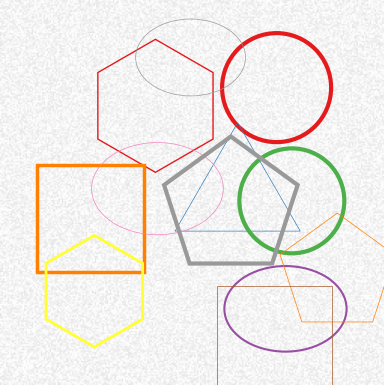[{"shape": "circle", "thickness": 3, "radius": 0.71, "center": [0.718, 0.772]}, {"shape": "hexagon", "thickness": 1, "radius": 0.86, "center": [0.404, 0.725]}, {"shape": "triangle", "thickness": 0.5, "radius": 0.94, "center": [0.617, 0.494]}, {"shape": "circle", "thickness": 3, "radius": 0.68, "center": [0.758, 0.478]}, {"shape": "oval", "thickness": 1.5, "radius": 0.79, "center": [0.742, 0.198]}, {"shape": "pentagon", "thickness": 0.5, "radius": 0.78, "center": [0.876, 0.29]}, {"shape": "square", "thickness": 2.5, "radius": 0.7, "center": [0.235, 0.432]}, {"shape": "hexagon", "thickness": 2, "radius": 0.72, "center": [0.245, 0.244]}, {"shape": "square", "thickness": 0.5, "radius": 0.75, "center": [0.712, 0.106]}, {"shape": "oval", "thickness": 0.5, "radius": 0.86, "center": [0.409, 0.51]}, {"shape": "pentagon", "thickness": 3, "radius": 0.91, "center": [0.6, 0.463]}, {"shape": "oval", "thickness": 0.5, "radius": 0.71, "center": [0.495, 0.851]}]